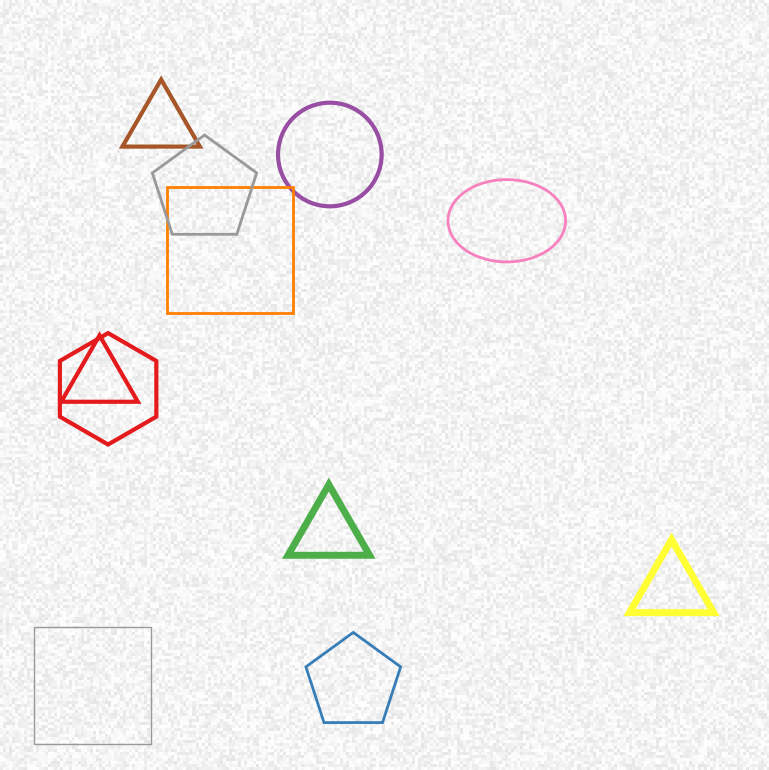[{"shape": "hexagon", "thickness": 1.5, "radius": 0.36, "center": [0.14, 0.495]}, {"shape": "triangle", "thickness": 1.5, "radius": 0.29, "center": [0.129, 0.507]}, {"shape": "pentagon", "thickness": 1, "radius": 0.32, "center": [0.459, 0.114]}, {"shape": "triangle", "thickness": 2.5, "radius": 0.31, "center": [0.427, 0.309]}, {"shape": "circle", "thickness": 1.5, "radius": 0.34, "center": [0.428, 0.799]}, {"shape": "square", "thickness": 1, "radius": 0.41, "center": [0.299, 0.675]}, {"shape": "triangle", "thickness": 2.5, "radius": 0.32, "center": [0.872, 0.236]}, {"shape": "triangle", "thickness": 1.5, "radius": 0.29, "center": [0.209, 0.839]}, {"shape": "oval", "thickness": 1, "radius": 0.38, "center": [0.658, 0.713]}, {"shape": "square", "thickness": 0.5, "radius": 0.38, "center": [0.12, 0.109]}, {"shape": "pentagon", "thickness": 1, "radius": 0.36, "center": [0.266, 0.753]}]